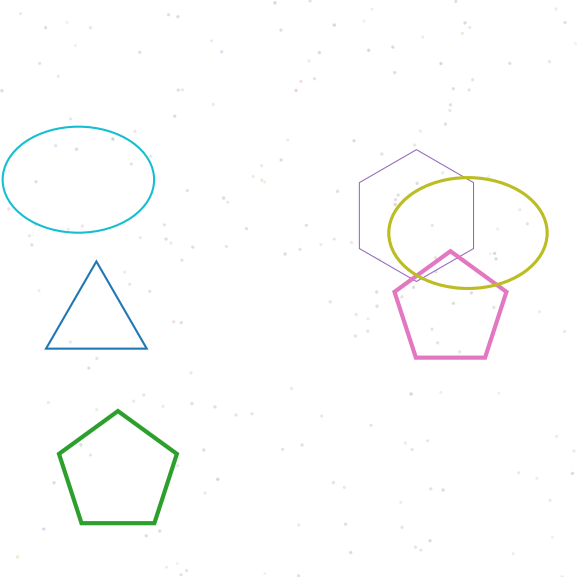[{"shape": "triangle", "thickness": 1, "radius": 0.5, "center": [0.167, 0.446]}, {"shape": "pentagon", "thickness": 2, "radius": 0.54, "center": [0.204, 0.18]}, {"shape": "hexagon", "thickness": 0.5, "radius": 0.57, "center": [0.721, 0.626]}, {"shape": "pentagon", "thickness": 2, "radius": 0.51, "center": [0.78, 0.462]}, {"shape": "oval", "thickness": 1.5, "radius": 0.69, "center": [0.81, 0.596]}, {"shape": "oval", "thickness": 1, "radius": 0.66, "center": [0.136, 0.688]}]